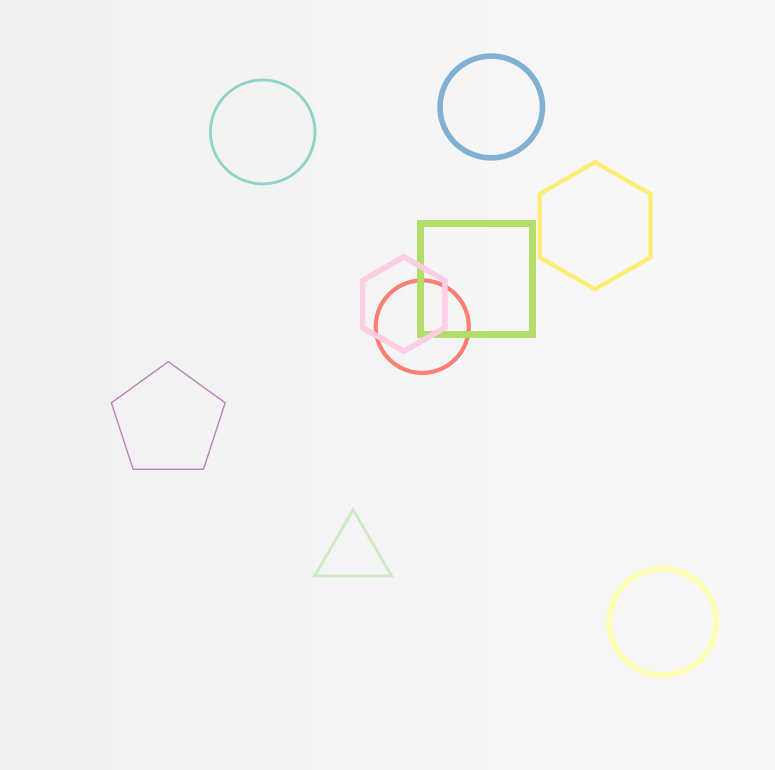[{"shape": "circle", "thickness": 1, "radius": 0.34, "center": [0.339, 0.829]}, {"shape": "circle", "thickness": 2, "radius": 0.35, "center": [0.855, 0.192]}, {"shape": "circle", "thickness": 1.5, "radius": 0.3, "center": [0.545, 0.576]}, {"shape": "circle", "thickness": 2, "radius": 0.33, "center": [0.634, 0.861]}, {"shape": "square", "thickness": 2.5, "radius": 0.36, "center": [0.614, 0.638]}, {"shape": "hexagon", "thickness": 2, "radius": 0.31, "center": [0.521, 0.605]}, {"shape": "pentagon", "thickness": 0.5, "radius": 0.39, "center": [0.217, 0.453]}, {"shape": "triangle", "thickness": 1, "radius": 0.29, "center": [0.456, 0.281]}, {"shape": "hexagon", "thickness": 1.5, "radius": 0.41, "center": [0.768, 0.707]}]